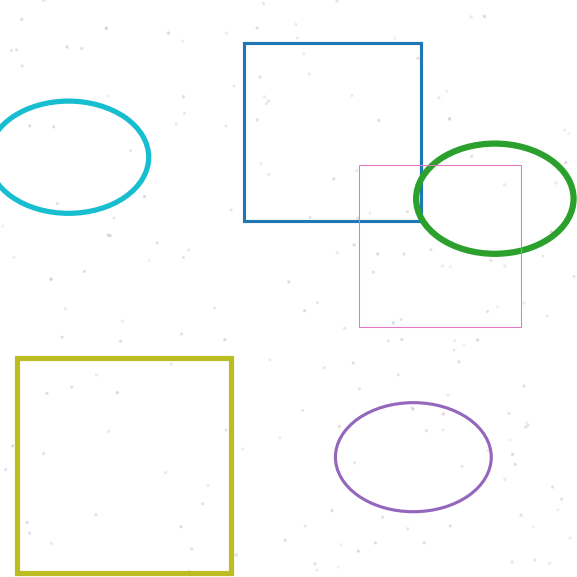[{"shape": "square", "thickness": 1.5, "radius": 0.77, "center": [0.576, 0.771]}, {"shape": "oval", "thickness": 3, "radius": 0.68, "center": [0.857, 0.655]}, {"shape": "oval", "thickness": 1.5, "radius": 0.67, "center": [0.716, 0.207]}, {"shape": "square", "thickness": 0.5, "radius": 0.7, "center": [0.762, 0.573]}, {"shape": "square", "thickness": 2.5, "radius": 0.93, "center": [0.215, 0.194]}, {"shape": "oval", "thickness": 2.5, "radius": 0.69, "center": [0.119, 0.727]}]